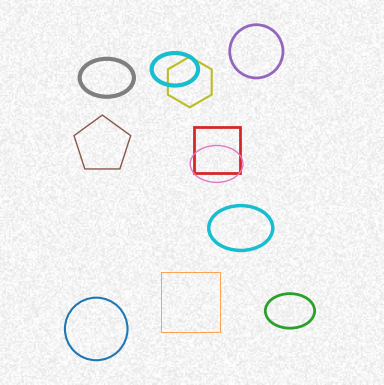[{"shape": "circle", "thickness": 1.5, "radius": 0.41, "center": [0.25, 0.146]}, {"shape": "square", "thickness": 0.5, "radius": 0.38, "center": [0.494, 0.215]}, {"shape": "oval", "thickness": 2, "radius": 0.32, "center": [0.753, 0.192]}, {"shape": "square", "thickness": 2, "radius": 0.3, "center": [0.563, 0.61]}, {"shape": "circle", "thickness": 2, "radius": 0.35, "center": [0.666, 0.867]}, {"shape": "pentagon", "thickness": 1, "radius": 0.39, "center": [0.266, 0.624]}, {"shape": "oval", "thickness": 1, "radius": 0.34, "center": [0.563, 0.574]}, {"shape": "oval", "thickness": 3, "radius": 0.35, "center": [0.277, 0.798]}, {"shape": "hexagon", "thickness": 1.5, "radius": 0.33, "center": [0.493, 0.787]}, {"shape": "oval", "thickness": 3, "radius": 0.3, "center": [0.454, 0.82]}, {"shape": "oval", "thickness": 2.5, "radius": 0.42, "center": [0.625, 0.408]}]